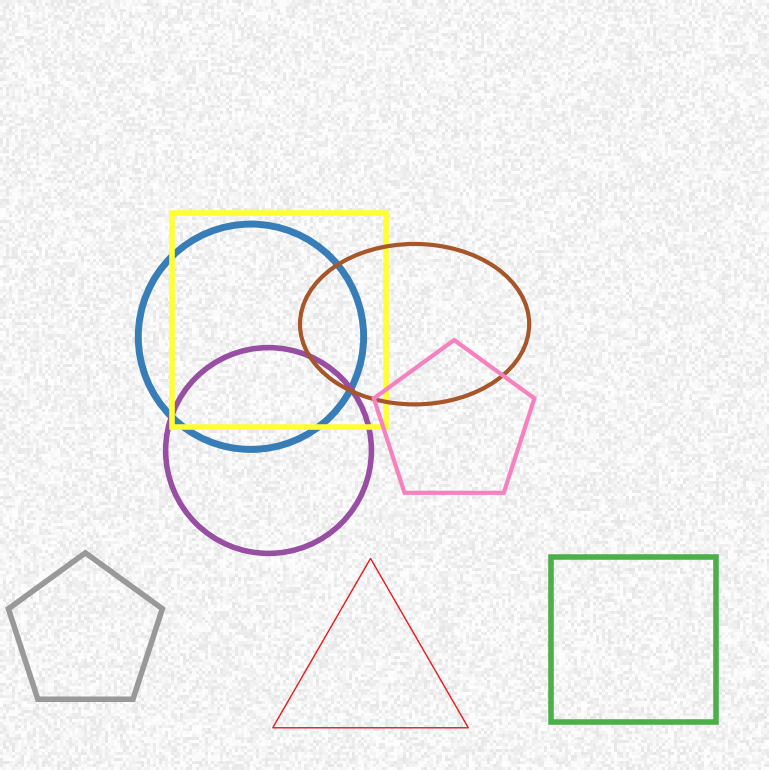[{"shape": "triangle", "thickness": 0.5, "radius": 0.73, "center": [0.481, 0.128]}, {"shape": "circle", "thickness": 2.5, "radius": 0.73, "center": [0.326, 0.563]}, {"shape": "square", "thickness": 2, "radius": 0.54, "center": [0.823, 0.169]}, {"shape": "circle", "thickness": 2, "radius": 0.67, "center": [0.349, 0.415]}, {"shape": "square", "thickness": 2, "radius": 0.7, "center": [0.362, 0.584]}, {"shape": "oval", "thickness": 1.5, "radius": 0.74, "center": [0.538, 0.579]}, {"shape": "pentagon", "thickness": 1.5, "radius": 0.55, "center": [0.59, 0.449]}, {"shape": "pentagon", "thickness": 2, "radius": 0.53, "center": [0.111, 0.177]}]